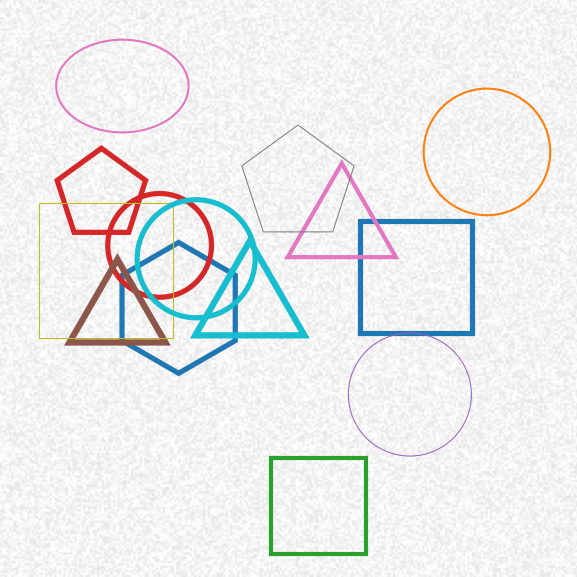[{"shape": "hexagon", "thickness": 2.5, "radius": 0.57, "center": [0.309, 0.466]}, {"shape": "square", "thickness": 2.5, "radius": 0.48, "center": [0.72, 0.52]}, {"shape": "circle", "thickness": 1, "radius": 0.55, "center": [0.843, 0.736]}, {"shape": "square", "thickness": 2, "radius": 0.41, "center": [0.551, 0.123]}, {"shape": "pentagon", "thickness": 2.5, "radius": 0.4, "center": [0.176, 0.662]}, {"shape": "circle", "thickness": 2.5, "radius": 0.45, "center": [0.276, 0.574]}, {"shape": "circle", "thickness": 0.5, "radius": 0.53, "center": [0.71, 0.316]}, {"shape": "triangle", "thickness": 3, "radius": 0.48, "center": [0.203, 0.454]}, {"shape": "triangle", "thickness": 2, "radius": 0.54, "center": [0.592, 0.608]}, {"shape": "oval", "thickness": 1, "radius": 0.57, "center": [0.212, 0.85]}, {"shape": "pentagon", "thickness": 0.5, "radius": 0.51, "center": [0.516, 0.68]}, {"shape": "square", "thickness": 0.5, "radius": 0.58, "center": [0.183, 0.531]}, {"shape": "circle", "thickness": 2.5, "radius": 0.51, "center": [0.34, 0.551]}, {"shape": "triangle", "thickness": 3, "radius": 0.55, "center": [0.433, 0.473]}]